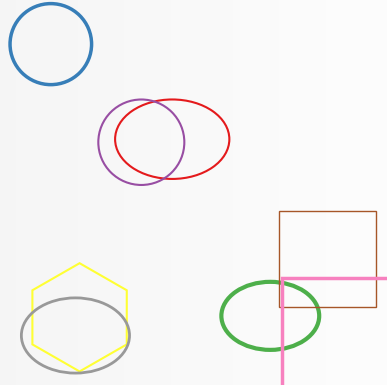[{"shape": "oval", "thickness": 1.5, "radius": 0.74, "center": [0.444, 0.638]}, {"shape": "circle", "thickness": 2.5, "radius": 0.53, "center": [0.131, 0.885]}, {"shape": "oval", "thickness": 3, "radius": 0.63, "center": [0.698, 0.18]}, {"shape": "circle", "thickness": 1.5, "radius": 0.55, "center": [0.365, 0.631]}, {"shape": "hexagon", "thickness": 1.5, "radius": 0.7, "center": [0.205, 0.176]}, {"shape": "square", "thickness": 1, "radius": 0.63, "center": [0.846, 0.328]}, {"shape": "square", "thickness": 2.5, "radius": 0.71, "center": [0.87, 0.135]}, {"shape": "oval", "thickness": 2, "radius": 0.7, "center": [0.195, 0.129]}]